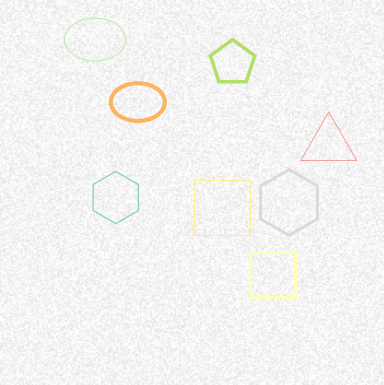[{"shape": "hexagon", "thickness": 1, "radius": 0.34, "center": [0.301, 0.487]}, {"shape": "square", "thickness": 2, "radius": 0.29, "center": [0.708, 0.286]}, {"shape": "triangle", "thickness": 0.5, "radius": 0.42, "center": [0.854, 0.625]}, {"shape": "oval", "thickness": 3, "radius": 0.35, "center": [0.358, 0.735]}, {"shape": "pentagon", "thickness": 2.5, "radius": 0.3, "center": [0.604, 0.837]}, {"shape": "hexagon", "thickness": 2, "radius": 0.43, "center": [0.751, 0.474]}, {"shape": "oval", "thickness": 1, "radius": 0.4, "center": [0.247, 0.897]}, {"shape": "square", "thickness": 0.5, "radius": 0.36, "center": [0.577, 0.462]}]